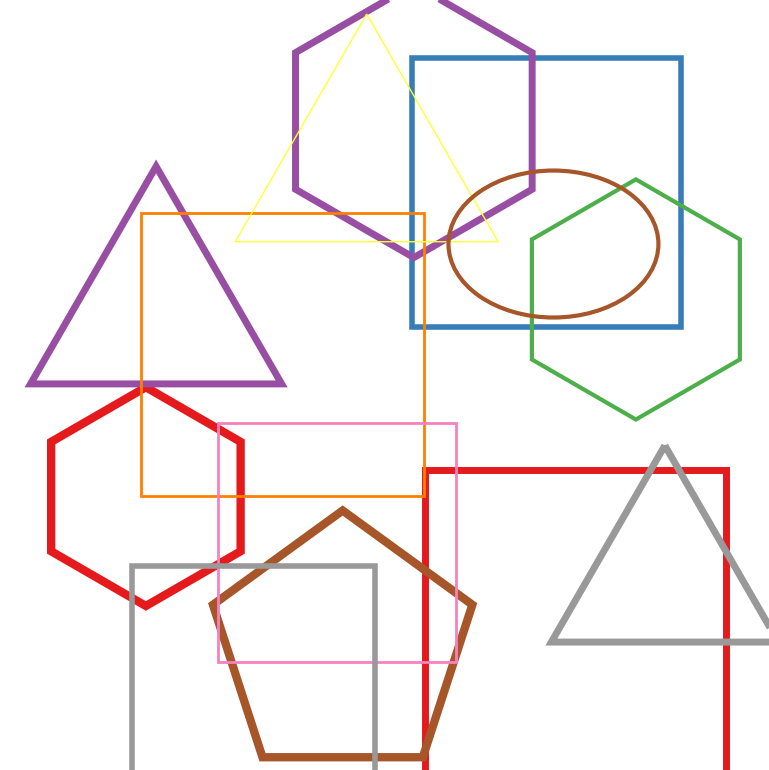[{"shape": "hexagon", "thickness": 3, "radius": 0.71, "center": [0.189, 0.355]}, {"shape": "square", "thickness": 2.5, "radius": 0.98, "center": [0.747, 0.194]}, {"shape": "square", "thickness": 2, "radius": 0.87, "center": [0.71, 0.75]}, {"shape": "hexagon", "thickness": 1.5, "radius": 0.78, "center": [0.826, 0.611]}, {"shape": "hexagon", "thickness": 2.5, "radius": 0.89, "center": [0.537, 0.843]}, {"shape": "triangle", "thickness": 2.5, "radius": 0.94, "center": [0.203, 0.596]}, {"shape": "square", "thickness": 1, "radius": 0.92, "center": [0.367, 0.54]}, {"shape": "triangle", "thickness": 0.5, "radius": 0.99, "center": [0.476, 0.785]}, {"shape": "pentagon", "thickness": 3, "radius": 0.89, "center": [0.445, 0.16]}, {"shape": "oval", "thickness": 1.5, "radius": 0.68, "center": [0.719, 0.683]}, {"shape": "square", "thickness": 1, "radius": 0.77, "center": [0.438, 0.296]}, {"shape": "square", "thickness": 2, "radius": 0.79, "center": [0.329, 0.108]}, {"shape": "triangle", "thickness": 2.5, "radius": 0.85, "center": [0.863, 0.251]}]